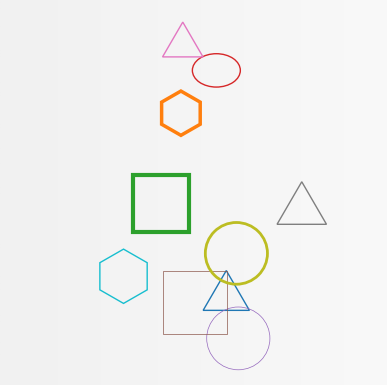[{"shape": "triangle", "thickness": 1, "radius": 0.34, "center": [0.584, 0.228]}, {"shape": "hexagon", "thickness": 2.5, "radius": 0.29, "center": [0.467, 0.706]}, {"shape": "square", "thickness": 3, "radius": 0.37, "center": [0.416, 0.471]}, {"shape": "oval", "thickness": 1, "radius": 0.31, "center": [0.558, 0.817]}, {"shape": "circle", "thickness": 0.5, "radius": 0.41, "center": [0.615, 0.121]}, {"shape": "square", "thickness": 0.5, "radius": 0.41, "center": [0.503, 0.214]}, {"shape": "triangle", "thickness": 1, "radius": 0.3, "center": [0.472, 0.882]}, {"shape": "triangle", "thickness": 1, "radius": 0.37, "center": [0.779, 0.454]}, {"shape": "circle", "thickness": 2, "radius": 0.4, "center": [0.61, 0.342]}, {"shape": "hexagon", "thickness": 1, "radius": 0.35, "center": [0.319, 0.282]}]